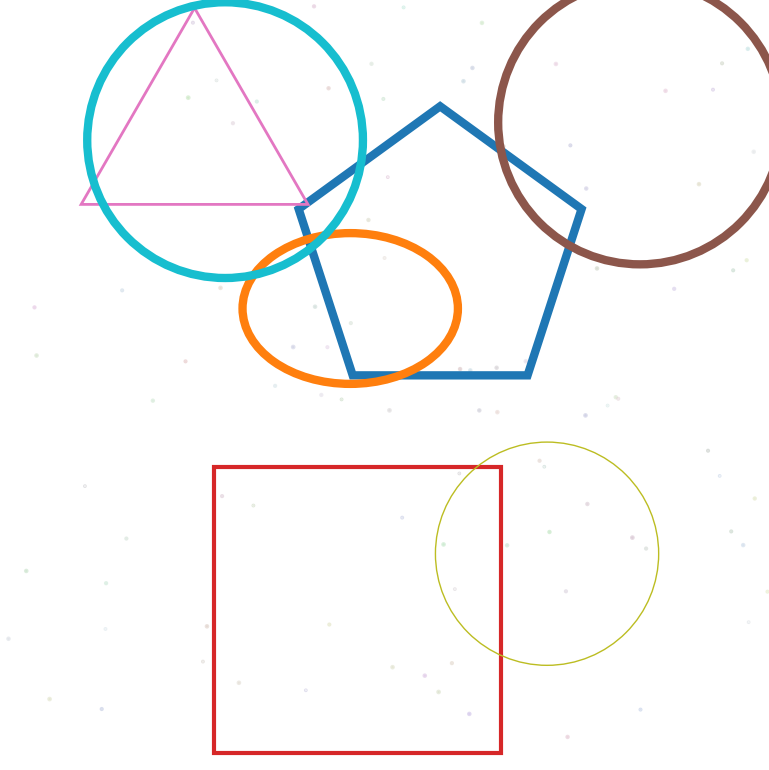[{"shape": "pentagon", "thickness": 3, "radius": 0.97, "center": [0.572, 0.669]}, {"shape": "oval", "thickness": 3, "radius": 0.7, "center": [0.455, 0.599]}, {"shape": "square", "thickness": 1.5, "radius": 0.93, "center": [0.464, 0.208]}, {"shape": "circle", "thickness": 3, "radius": 0.92, "center": [0.831, 0.841]}, {"shape": "triangle", "thickness": 1, "radius": 0.85, "center": [0.253, 0.82]}, {"shape": "circle", "thickness": 0.5, "radius": 0.72, "center": [0.71, 0.281]}, {"shape": "circle", "thickness": 3, "radius": 0.9, "center": [0.292, 0.818]}]